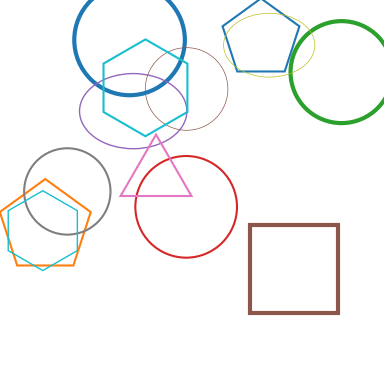[{"shape": "pentagon", "thickness": 1.5, "radius": 0.52, "center": [0.678, 0.899]}, {"shape": "circle", "thickness": 3, "radius": 0.72, "center": [0.337, 0.896]}, {"shape": "pentagon", "thickness": 1.5, "radius": 0.62, "center": [0.118, 0.411]}, {"shape": "circle", "thickness": 3, "radius": 0.66, "center": [0.887, 0.813]}, {"shape": "circle", "thickness": 1.5, "radius": 0.66, "center": [0.484, 0.463]}, {"shape": "oval", "thickness": 1, "radius": 0.7, "center": [0.346, 0.711]}, {"shape": "circle", "thickness": 0.5, "radius": 0.54, "center": [0.485, 0.769]}, {"shape": "square", "thickness": 3, "radius": 0.57, "center": [0.763, 0.301]}, {"shape": "triangle", "thickness": 1.5, "radius": 0.53, "center": [0.405, 0.544]}, {"shape": "circle", "thickness": 1.5, "radius": 0.56, "center": [0.175, 0.503]}, {"shape": "oval", "thickness": 0.5, "radius": 0.59, "center": [0.699, 0.883]}, {"shape": "hexagon", "thickness": 1.5, "radius": 0.63, "center": [0.378, 0.772]}, {"shape": "hexagon", "thickness": 1, "radius": 0.52, "center": [0.111, 0.401]}]